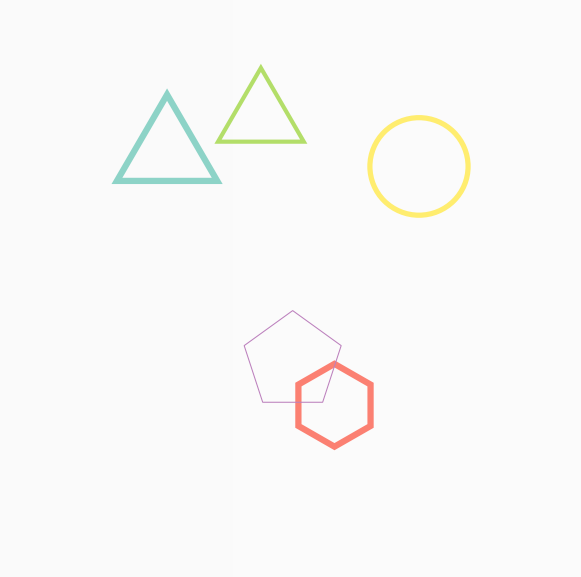[{"shape": "triangle", "thickness": 3, "radius": 0.5, "center": [0.287, 0.736]}, {"shape": "hexagon", "thickness": 3, "radius": 0.36, "center": [0.575, 0.297]}, {"shape": "triangle", "thickness": 2, "radius": 0.43, "center": [0.449, 0.796]}, {"shape": "pentagon", "thickness": 0.5, "radius": 0.44, "center": [0.504, 0.374]}, {"shape": "circle", "thickness": 2.5, "radius": 0.42, "center": [0.721, 0.711]}]